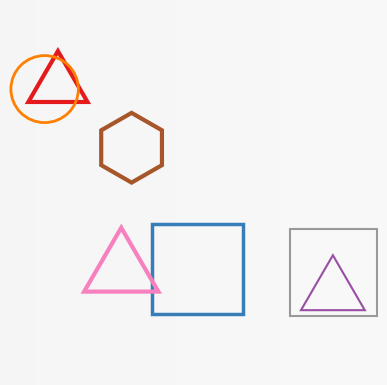[{"shape": "triangle", "thickness": 3, "radius": 0.44, "center": [0.149, 0.779]}, {"shape": "square", "thickness": 2.5, "radius": 0.59, "center": [0.51, 0.301]}, {"shape": "triangle", "thickness": 1.5, "radius": 0.48, "center": [0.859, 0.242]}, {"shape": "circle", "thickness": 2, "radius": 0.43, "center": [0.115, 0.769]}, {"shape": "hexagon", "thickness": 3, "radius": 0.45, "center": [0.34, 0.616]}, {"shape": "triangle", "thickness": 3, "radius": 0.55, "center": [0.313, 0.298]}, {"shape": "square", "thickness": 1.5, "radius": 0.56, "center": [0.862, 0.292]}]